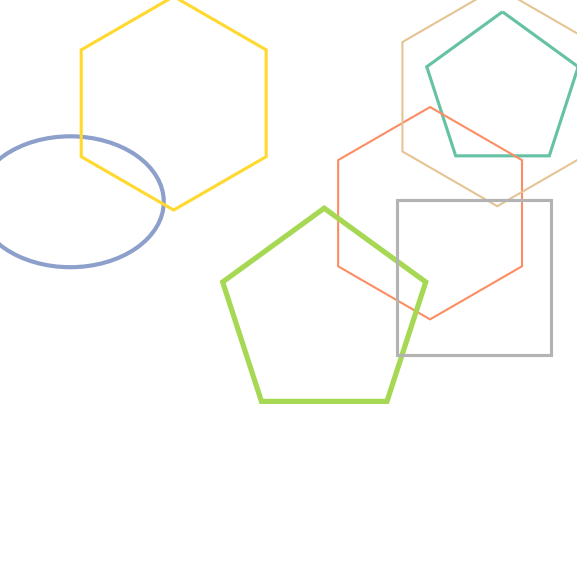[{"shape": "pentagon", "thickness": 1.5, "radius": 0.69, "center": [0.87, 0.841]}, {"shape": "hexagon", "thickness": 1, "radius": 0.92, "center": [0.745, 0.63]}, {"shape": "oval", "thickness": 2, "radius": 0.81, "center": [0.122, 0.65]}, {"shape": "pentagon", "thickness": 2.5, "radius": 0.92, "center": [0.561, 0.454]}, {"shape": "hexagon", "thickness": 1.5, "radius": 0.92, "center": [0.301, 0.82]}, {"shape": "hexagon", "thickness": 1, "radius": 0.95, "center": [0.861, 0.832]}, {"shape": "square", "thickness": 1.5, "radius": 0.67, "center": [0.82, 0.518]}]